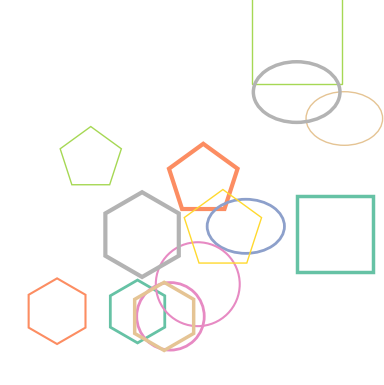[{"shape": "square", "thickness": 2.5, "radius": 0.5, "center": [0.87, 0.393]}, {"shape": "hexagon", "thickness": 2, "radius": 0.41, "center": [0.357, 0.191]}, {"shape": "pentagon", "thickness": 3, "radius": 0.47, "center": [0.528, 0.533]}, {"shape": "hexagon", "thickness": 1.5, "radius": 0.43, "center": [0.148, 0.192]}, {"shape": "oval", "thickness": 2, "radius": 0.5, "center": [0.638, 0.412]}, {"shape": "circle", "thickness": 2, "radius": 0.44, "center": [0.443, 0.178]}, {"shape": "circle", "thickness": 1.5, "radius": 0.54, "center": [0.514, 0.262]}, {"shape": "pentagon", "thickness": 1, "radius": 0.42, "center": [0.236, 0.588]}, {"shape": "square", "thickness": 1, "radius": 0.59, "center": [0.772, 0.9]}, {"shape": "pentagon", "thickness": 1, "radius": 0.53, "center": [0.579, 0.402]}, {"shape": "hexagon", "thickness": 2.5, "radius": 0.44, "center": [0.426, 0.178]}, {"shape": "oval", "thickness": 1, "radius": 0.5, "center": [0.894, 0.692]}, {"shape": "hexagon", "thickness": 3, "radius": 0.55, "center": [0.369, 0.391]}, {"shape": "oval", "thickness": 2.5, "radius": 0.56, "center": [0.771, 0.761]}]